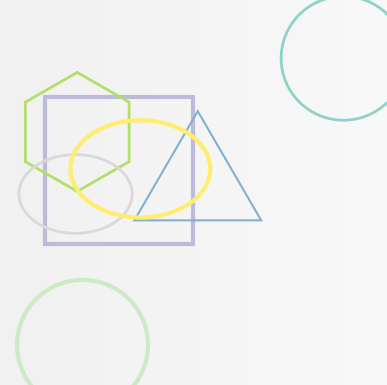[{"shape": "circle", "thickness": 2, "radius": 0.8, "center": [0.886, 0.849]}, {"shape": "square", "thickness": 3, "radius": 0.95, "center": [0.307, 0.557]}, {"shape": "triangle", "thickness": 1.5, "radius": 0.94, "center": [0.51, 0.522]}, {"shape": "hexagon", "thickness": 2, "radius": 0.77, "center": [0.199, 0.657]}, {"shape": "oval", "thickness": 2, "radius": 0.73, "center": [0.195, 0.496]}, {"shape": "circle", "thickness": 3, "radius": 0.84, "center": [0.213, 0.104]}, {"shape": "oval", "thickness": 3, "radius": 0.9, "center": [0.362, 0.561]}]